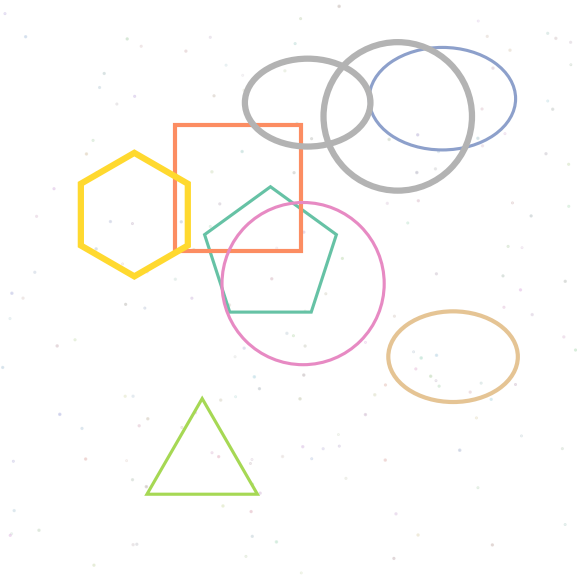[{"shape": "pentagon", "thickness": 1.5, "radius": 0.6, "center": [0.468, 0.556]}, {"shape": "square", "thickness": 2, "radius": 0.55, "center": [0.412, 0.674]}, {"shape": "oval", "thickness": 1.5, "radius": 0.63, "center": [0.766, 0.828]}, {"shape": "circle", "thickness": 1.5, "radius": 0.7, "center": [0.525, 0.508]}, {"shape": "triangle", "thickness": 1.5, "radius": 0.55, "center": [0.35, 0.199]}, {"shape": "hexagon", "thickness": 3, "radius": 0.53, "center": [0.233, 0.628]}, {"shape": "oval", "thickness": 2, "radius": 0.56, "center": [0.785, 0.382]}, {"shape": "circle", "thickness": 3, "radius": 0.64, "center": [0.689, 0.798]}, {"shape": "oval", "thickness": 3, "radius": 0.54, "center": [0.533, 0.821]}]